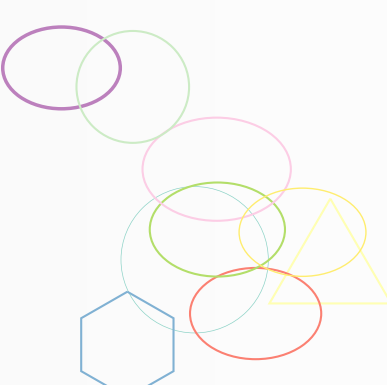[{"shape": "circle", "thickness": 0.5, "radius": 0.95, "center": [0.502, 0.325]}, {"shape": "triangle", "thickness": 1.5, "radius": 0.91, "center": [0.852, 0.303]}, {"shape": "oval", "thickness": 1.5, "radius": 0.85, "center": [0.66, 0.186]}, {"shape": "hexagon", "thickness": 1.5, "radius": 0.69, "center": [0.329, 0.105]}, {"shape": "oval", "thickness": 1.5, "radius": 0.87, "center": [0.561, 0.404]}, {"shape": "oval", "thickness": 1.5, "radius": 0.96, "center": [0.559, 0.56]}, {"shape": "oval", "thickness": 2.5, "radius": 0.76, "center": [0.159, 0.824]}, {"shape": "circle", "thickness": 1.5, "radius": 0.73, "center": [0.343, 0.774]}, {"shape": "oval", "thickness": 1, "radius": 0.82, "center": [0.781, 0.397]}]